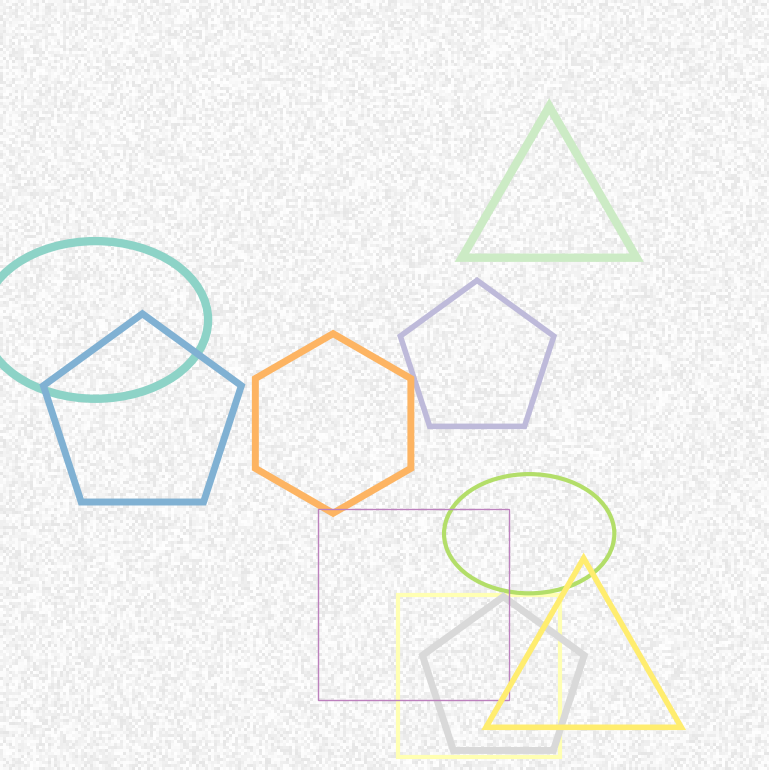[{"shape": "oval", "thickness": 3, "radius": 0.73, "center": [0.124, 0.585]}, {"shape": "square", "thickness": 1.5, "radius": 0.52, "center": [0.622, 0.122]}, {"shape": "pentagon", "thickness": 2, "radius": 0.52, "center": [0.62, 0.531]}, {"shape": "pentagon", "thickness": 2.5, "radius": 0.68, "center": [0.185, 0.457]}, {"shape": "hexagon", "thickness": 2.5, "radius": 0.58, "center": [0.433, 0.45]}, {"shape": "oval", "thickness": 1.5, "radius": 0.55, "center": [0.687, 0.307]}, {"shape": "pentagon", "thickness": 2.5, "radius": 0.55, "center": [0.654, 0.115]}, {"shape": "square", "thickness": 0.5, "radius": 0.62, "center": [0.537, 0.214]}, {"shape": "triangle", "thickness": 3, "radius": 0.65, "center": [0.713, 0.731]}, {"shape": "triangle", "thickness": 2, "radius": 0.73, "center": [0.758, 0.129]}]